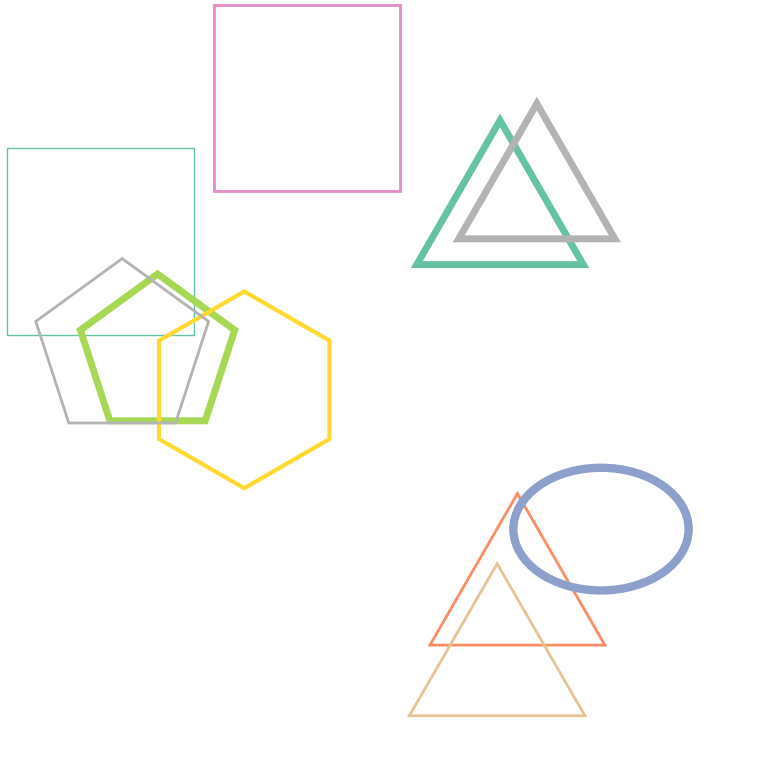[{"shape": "square", "thickness": 0.5, "radius": 0.61, "center": [0.13, 0.686]}, {"shape": "triangle", "thickness": 2.5, "radius": 0.62, "center": [0.649, 0.719]}, {"shape": "triangle", "thickness": 1, "radius": 0.66, "center": [0.672, 0.228]}, {"shape": "oval", "thickness": 3, "radius": 0.57, "center": [0.781, 0.313]}, {"shape": "square", "thickness": 1, "radius": 0.6, "center": [0.399, 0.873]}, {"shape": "pentagon", "thickness": 2.5, "radius": 0.53, "center": [0.205, 0.539]}, {"shape": "hexagon", "thickness": 1.5, "radius": 0.64, "center": [0.317, 0.494]}, {"shape": "triangle", "thickness": 1, "radius": 0.66, "center": [0.646, 0.136]}, {"shape": "pentagon", "thickness": 1, "radius": 0.59, "center": [0.159, 0.546]}, {"shape": "triangle", "thickness": 2.5, "radius": 0.59, "center": [0.697, 0.748]}]